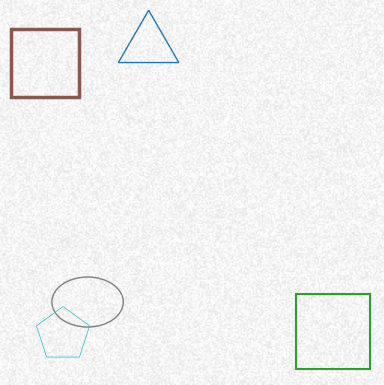[{"shape": "triangle", "thickness": 1, "radius": 0.45, "center": [0.386, 0.883]}, {"shape": "square", "thickness": 1.5, "radius": 0.48, "center": [0.866, 0.139]}, {"shape": "square", "thickness": 2.5, "radius": 0.44, "center": [0.117, 0.837]}, {"shape": "oval", "thickness": 1, "radius": 0.46, "center": [0.227, 0.216]}, {"shape": "pentagon", "thickness": 0.5, "radius": 0.36, "center": [0.164, 0.131]}]